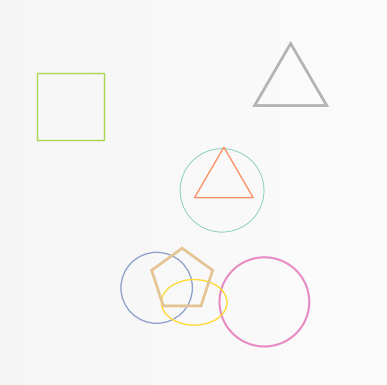[{"shape": "circle", "thickness": 0.5, "radius": 0.54, "center": [0.573, 0.505]}, {"shape": "triangle", "thickness": 1, "radius": 0.44, "center": [0.578, 0.53]}, {"shape": "circle", "thickness": 1, "radius": 0.46, "center": [0.404, 0.252]}, {"shape": "circle", "thickness": 1.5, "radius": 0.58, "center": [0.682, 0.216]}, {"shape": "square", "thickness": 1, "radius": 0.43, "center": [0.183, 0.722]}, {"shape": "oval", "thickness": 1, "radius": 0.42, "center": [0.501, 0.215]}, {"shape": "pentagon", "thickness": 2, "radius": 0.41, "center": [0.47, 0.272]}, {"shape": "triangle", "thickness": 2, "radius": 0.54, "center": [0.75, 0.78]}]